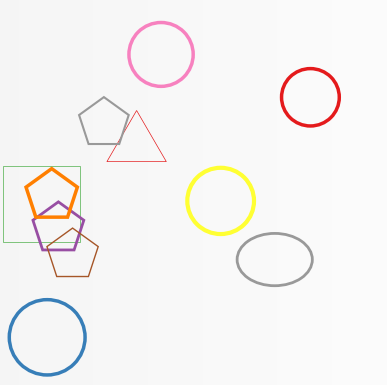[{"shape": "triangle", "thickness": 0.5, "radius": 0.44, "center": [0.353, 0.624]}, {"shape": "circle", "thickness": 2.5, "radius": 0.37, "center": [0.801, 0.747]}, {"shape": "circle", "thickness": 2.5, "radius": 0.49, "center": [0.122, 0.124]}, {"shape": "square", "thickness": 0.5, "radius": 0.49, "center": [0.107, 0.471]}, {"shape": "pentagon", "thickness": 2, "radius": 0.35, "center": [0.151, 0.407]}, {"shape": "pentagon", "thickness": 2.5, "radius": 0.35, "center": [0.133, 0.492]}, {"shape": "circle", "thickness": 3, "radius": 0.43, "center": [0.569, 0.478]}, {"shape": "pentagon", "thickness": 1, "radius": 0.35, "center": [0.187, 0.338]}, {"shape": "circle", "thickness": 2.5, "radius": 0.41, "center": [0.416, 0.859]}, {"shape": "pentagon", "thickness": 1.5, "radius": 0.34, "center": [0.268, 0.68]}, {"shape": "oval", "thickness": 2, "radius": 0.49, "center": [0.709, 0.326]}]